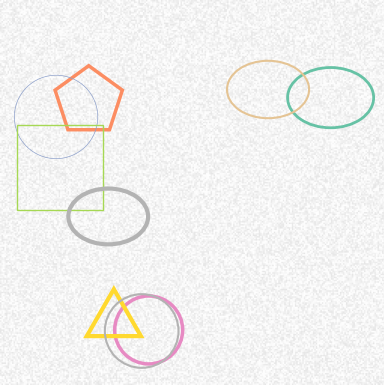[{"shape": "oval", "thickness": 2, "radius": 0.56, "center": [0.859, 0.746]}, {"shape": "pentagon", "thickness": 2.5, "radius": 0.46, "center": [0.23, 0.737]}, {"shape": "circle", "thickness": 0.5, "radius": 0.54, "center": [0.146, 0.696]}, {"shape": "circle", "thickness": 2.5, "radius": 0.44, "center": [0.386, 0.143]}, {"shape": "square", "thickness": 1, "radius": 0.56, "center": [0.155, 0.565]}, {"shape": "triangle", "thickness": 3, "radius": 0.41, "center": [0.296, 0.168]}, {"shape": "oval", "thickness": 1.5, "radius": 0.53, "center": [0.696, 0.768]}, {"shape": "oval", "thickness": 3, "radius": 0.52, "center": [0.281, 0.438]}, {"shape": "circle", "thickness": 1.5, "radius": 0.48, "center": [0.368, 0.14]}]